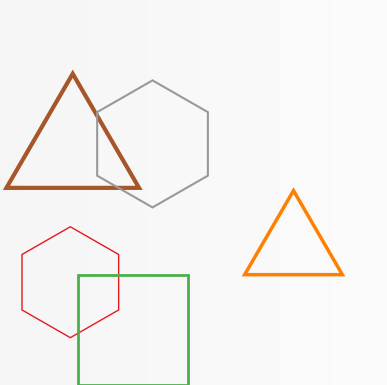[{"shape": "hexagon", "thickness": 1, "radius": 0.72, "center": [0.181, 0.267]}, {"shape": "square", "thickness": 2, "radius": 0.71, "center": [0.343, 0.142]}, {"shape": "triangle", "thickness": 2.5, "radius": 0.73, "center": [0.757, 0.359]}, {"shape": "triangle", "thickness": 3, "radius": 0.99, "center": [0.188, 0.611]}, {"shape": "hexagon", "thickness": 1.5, "radius": 0.82, "center": [0.394, 0.626]}]